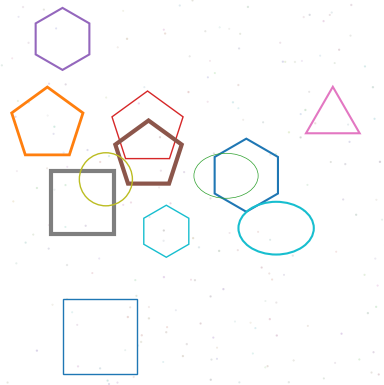[{"shape": "square", "thickness": 1, "radius": 0.48, "center": [0.26, 0.125]}, {"shape": "hexagon", "thickness": 1.5, "radius": 0.47, "center": [0.64, 0.545]}, {"shape": "pentagon", "thickness": 2, "radius": 0.49, "center": [0.123, 0.677]}, {"shape": "oval", "thickness": 0.5, "radius": 0.42, "center": [0.587, 0.543]}, {"shape": "pentagon", "thickness": 1, "radius": 0.49, "center": [0.383, 0.667]}, {"shape": "hexagon", "thickness": 1.5, "radius": 0.4, "center": [0.162, 0.899]}, {"shape": "pentagon", "thickness": 3, "radius": 0.45, "center": [0.386, 0.596]}, {"shape": "triangle", "thickness": 1.5, "radius": 0.4, "center": [0.864, 0.694]}, {"shape": "square", "thickness": 3, "radius": 0.41, "center": [0.215, 0.473]}, {"shape": "circle", "thickness": 1, "radius": 0.34, "center": [0.275, 0.534]}, {"shape": "hexagon", "thickness": 1, "radius": 0.34, "center": [0.432, 0.399]}, {"shape": "oval", "thickness": 1.5, "radius": 0.49, "center": [0.717, 0.407]}]